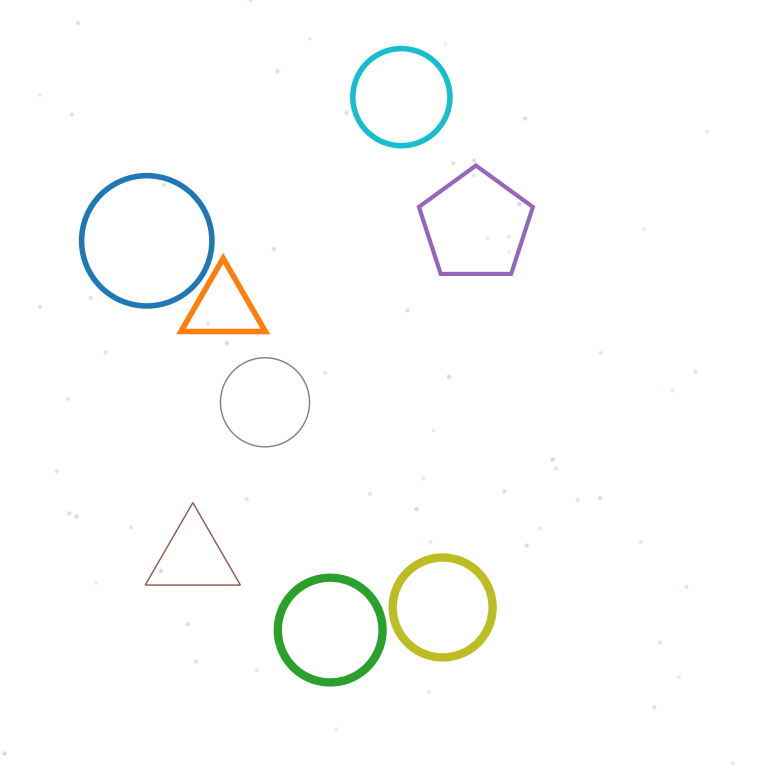[{"shape": "circle", "thickness": 2, "radius": 0.42, "center": [0.191, 0.687]}, {"shape": "triangle", "thickness": 2, "radius": 0.32, "center": [0.29, 0.601]}, {"shape": "circle", "thickness": 3, "radius": 0.34, "center": [0.429, 0.182]}, {"shape": "pentagon", "thickness": 1.5, "radius": 0.39, "center": [0.618, 0.707]}, {"shape": "triangle", "thickness": 0.5, "radius": 0.36, "center": [0.25, 0.276]}, {"shape": "circle", "thickness": 0.5, "radius": 0.29, "center": [0.344, 0.478]}, {"shape": "circle", "thickness": 3, "radius": 0.32, "center": [0.575, 0.211]}, {"shape": "circle", "thickness": 2, "radius": 0.32, "center": [0.521, 0.874]}]